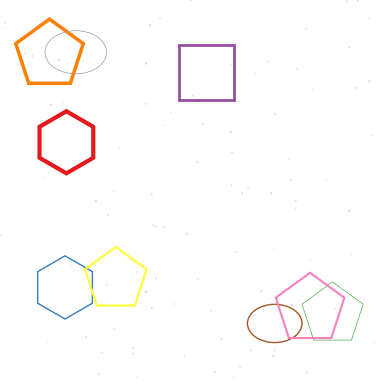[{"shape": "hexagon", "thickness": 3, "radius": 0.4, "center": [0.172, 0.63]}, {"shape": "hexagon", "thickness": 1, "radius": 0.41, "center": [0.169, 0.253]}, {"shape": "pentagon", "thickness": 0.5, "radius": 0.42, "center": [0.864, 0.184]}, {"shape": "square", "thickness": 2, "radius": 0.36, "center": [0.536, 0.812]}, {"shape": "pentagon", "thickness": 2.5, "radius": 0.46, "center": [0.129, 0.858]}, {"shape": "pentagon", "thickness": 1.5, "radius": 0.42, "center": [0.301, 0.274]}, {"shape": "oval", "thickness": 1, "radius": 0.35, "center": [0.714, 0.16]}, {"shape": "pentagon", "thickness": 1.5, "radius": 0.47, "center": [0.805, 0.198]}, {"shape": "oval", "thickness": 0.5, "radius": 0.4, "center": [0.197, 0.864]}]